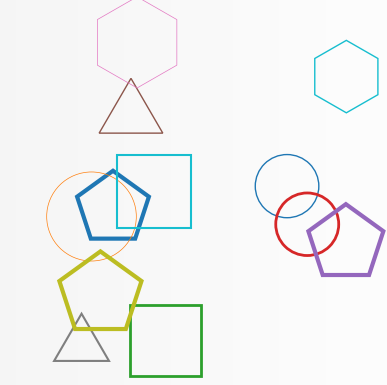[{"shape": "pentagon", "thickness": 3, "radius": 0.49, "center": [0.292, 0.459]}, {"shape": "circle", "thickness": 1, "radius": 0.41, "center": [0.741, 0.517]}, {"shape": "circle", "thickness": 0.5, "radius": 0.58, "center": [0.236, 0.438]}, {"shape": "square", "thickness": 2, "radius": 0.46, "center": [0.427, 0.117]}, {"shape": "circle", "thickness": 2, "radius": 0.41, "center": [0.793, 0.418]}, {"shape": "pentagon", "thickness": 3, "radius": 0.51, "center": [0.893, 0.368]}, {"shape": "triangle", "thickness": 1, "radius": 0.47, "center": [0.338, 0.702]}, {"shape": "hexagon", "thickness": 0.5, "radius": 0.59, "center": [0.354, 0.89]}, {"shape": "triangle", "thickness": 1.5, "radius": 0.41, "center": [0.21, 0.103]}, {"shape": "pentagon", "thickness": 3, "radius": 0.56, "center": [0.259, 0.236]}, {"shape": "hexagon", "thickness": 1, "radius": 0.47, "center": [0.894, 0.801]}, {"shape": "square", "thickness": 1.5, "radius": 0.48, "center": [0.398, 0.502]}]